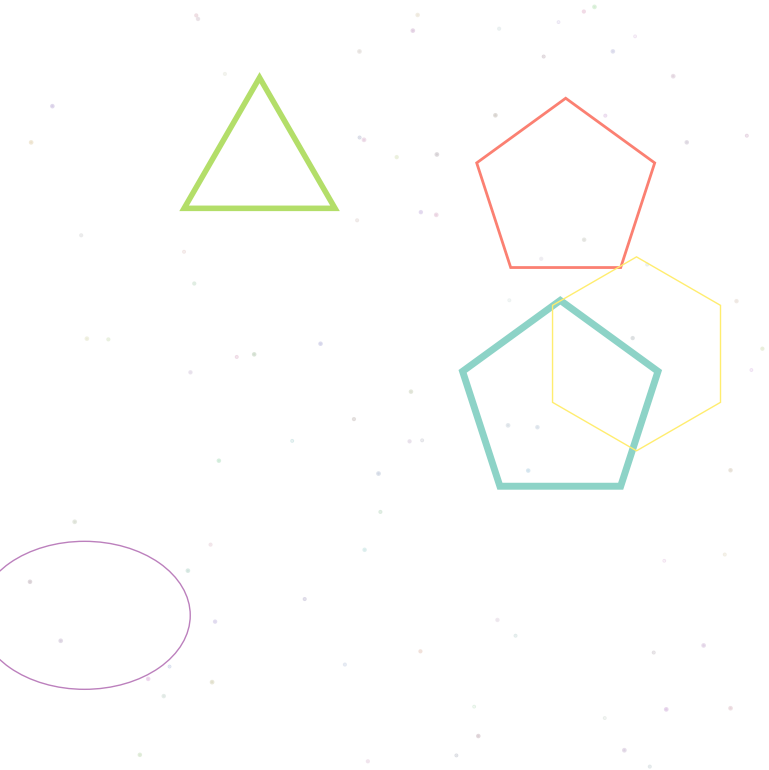[{"shape": "pentagon", "thickness": 2.5, "radius": 0.67, "center": [0.728, 0.476]}, {"shape": "pentagon", "thickness": 1, "radius": 0.61, "center": [0.735, 0.751]}, {"shape": "triangle", "thickness": 2, "radius": 0.57, "center": [0.337, 0.786]}, {"shape": "oval", "thickness": 0.5, "radius": 0.69, "center": [0.11, 0.201]}, {"shape": "hexagon", "thickness": 0.5, "radius": 0.63, "center": [0.827, 0.54]}]